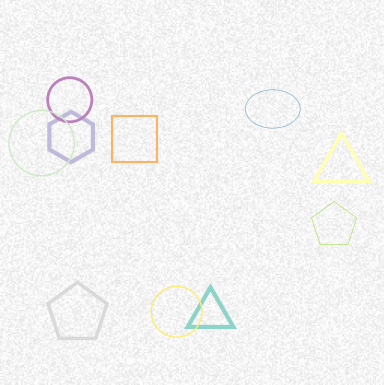[{"shape": "triangle", "thickness": 3, "radius": 0.34, "center": [0.547, 0.185]}, {"shape": "triangle", "thickness": 2.5, "radius": 0.41, "center": [0.887, 0.57]}, {"shape": "hexagon", "thickness": 3, "radius": 0.33, "center": [0.185, 0.644]}, {"shape": "oval", "thickness": 0.5, "radius": 0.36, "center": [0.708, 0.717]}, {"shape": "square", "thickness": 1.5, "radius": 0.3, "center": [0.35, 0.638]}, {"shape": "pentagon", "thickness": 0.5, "radius": 0.31, "center": [0.868, 0.415]}, {"shape": "pentagon", "thickness": 2.5, "radius": 0.4, "center": [0.201, 0.186]}, {"shape": "circle", "thickness": 2, "radius": 0.29, "center": [0.181, 0.741]}, {"shape": "circle", "thickness": 1, "radius": 0.42, "center": [0.108, 0.628]}, {"shape": "circle", "thickness": 1, "radius": 0.33, "center": [0.459, 0.19]}]